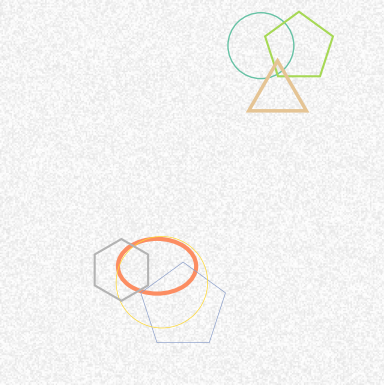[{"shape": "circle", "thickness": 1, "radius": 0.43, "center": [0.678, 0.881]}, {"shape": "oval", "thickness": 3, "radius": 0.51, "center": [0.408, 0.309]}, {"shape": "pentagon", "thickness": 0.5, "radius": 0.58, "center": [0.476, 0.204]}, {"shape": "pentagon", "thickness": 1.5, "radius": 0.46, "center": [0.777, 0.877]}, {"shape": "circle", "thickness": 0.5, "radius": 0.59, "center": [0.42, 0.267]}, {"shape": "triangle", "thickness": 2.5, "radius": 0.43, "center": [0.721, 0.755]}, {"shape": "hexagon", "thickness": 1.5, "radius": 0.4, "center": [0.315, 0.299]}]